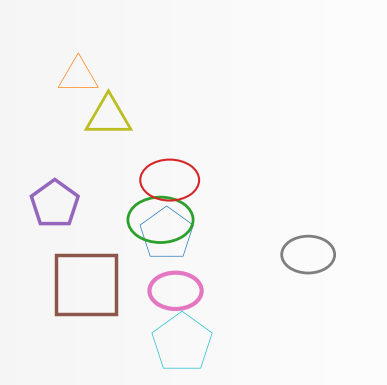[{"shape": "pentagon", "thickness": 0.5, "radius": 0.36, "center": [0.43, 0.393]}, {"shape": "triangle", "thickness": 0.5, "radius": 0.3, "center": [0.202, 0.803]}, {"shape": "oval", "thickness": 2, "radius": 0.42, "center": [0.414, 0.429]}, {"shape": "oval", "thickness": 1.5, "radius": 0.38, "center": [0.438, 0.532]}, {"shape": "pentagon", "thickness": 2.5, "radius": 0.32, "center": [0.141, 0.471]}, {"shape": "square", "thickness": 2.5, "radius": 0.39, "center": [0.221, 0.261]}, {"shape": "oval", "thickness": 3, "radius": 0.34, "center": [0.453, 0.245]}, {"shape": "oval", "thickness": 2, "radius": 0.34, "center": [0.795, 0.339]}, {"shape": "triangle", "thickness": 2, "radius": 0.33, "center": [0.28, 0.697]}, {"shape": "pentagon", "thickness": 0.5, "radius": 0.41, "center": [0.47, 0.11]}]